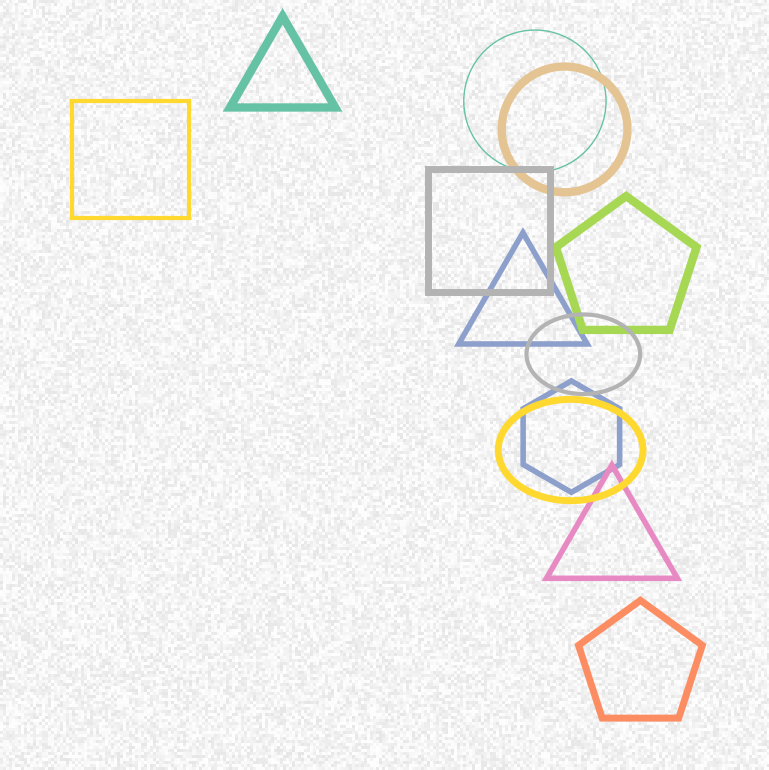[{"shape": "triangle", "thickness": 3, "radius": 0.39, "center": [0.367, 0.9]}, {"shape": "circle", "thickness": 0.5, "radius": 0.46, "center": [0.695, 0.869]}, {"shape": "pentagon", "thickness": 2.5, "radius": 0.42, "center": [0.832, 0.136]}, {"shape": "triangle", "thickness": 2, "radius": 0.48, "center": [0.679, 0.601]}, {"shape": "hexagon", "thickness": 2, "radius": 0.36, "center": [0.742, 0.433]}, {"shape": "triangle", "thickness": 2, "radius": 0.49, "center": [0.795, 0.298]}, {"shape": "pentagon", "thickness": 3, "radius": 0.48, "center": [0.813, 0.649]}, {"shape": "square", "thickness": 1.5, "radius": 0.38, "center": [0.169, 0.793]}, {"shape": "oval", "thickness": 2.5, "radius": 0.47, "center": [0.741, 0.416]}, {"shape": "circle", "thickness": 3, "radius": 0.41, "center": [0.733, 0.832]}, {"shape": "oval", "thickness": 1.5, "radius": 0.37, "center": [0.758, 0.54]}, {"shape": "square", "thickness": 2.5, "radius": 0.4, "center": [0.635, 0.701]}]